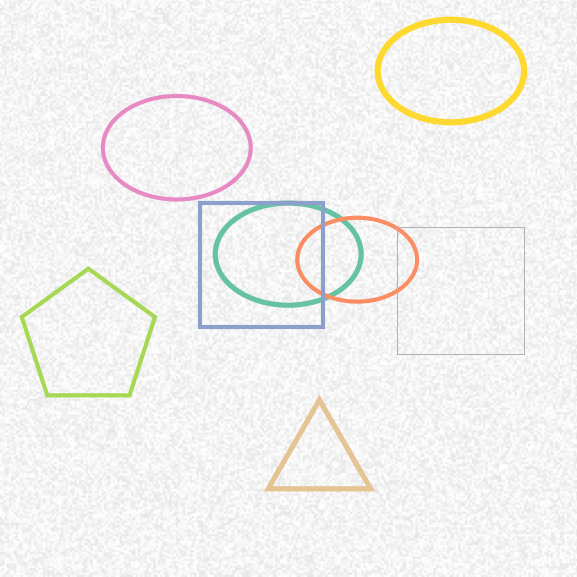[{"shape": "oval", "thickness": 2.5, "radius": 0.63, "center": [0.499, 0.559]}, {"shape": "oval", "thickness": 2, "radius": 0.52, "center": [0.619, 0.549]}, {"shape": "square", "thickness": 2, "radius": 0.53, "center": [0.453, 0.54]}, {"shape": "oval", "thickness": 2, "radius": 0.64, "center": [0.306, 0.743]}, {"shape": "pentagon", "thickness": 2, "radius": 0.61, "center": [0.153, 0.413]}, {"shape": "oval", "thickness": 3, "radius": 0.63, "center": [0.781, 0.876]}, {"shape": "triangle", "thickness": 2.5, "radius": 0.51, "center": [0.553, 0.204]}, {"shape": "square", "thickness": 0.5, "radius": 0.55, "center": [0.797, 0.496]}]